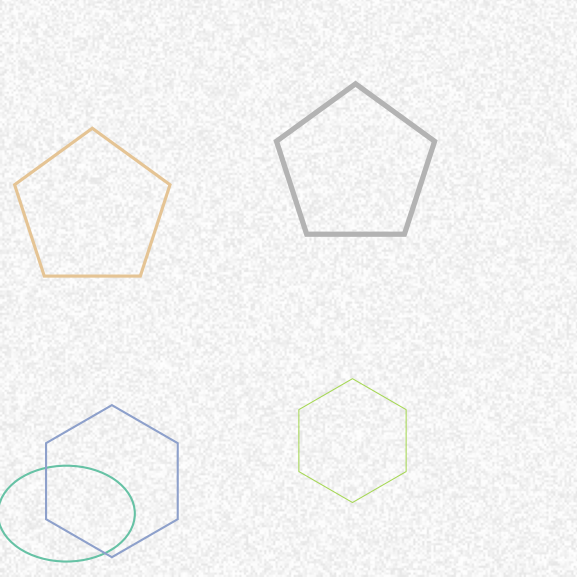[{"shape": "oval", "thickness": 1, "radius": 0.59, "center": [0.115, 0.11]}, {"shape": "hexagon", "thickness": 1, "radius": 0.66, "center": [0.194, 0.166]}, {"shape": "hexagon", "thickness": 0.5, "radius": 0.54, "center": [0.61, 0.236]}, {"shape": "pentagon", "thickness": 1.5, "radius": 0.71, "center": [0.16, 0.636]}, {"shape": "pentagon", "thickness": 2.5, "radius": 0.72, "center": [0.616, 0.71]}]